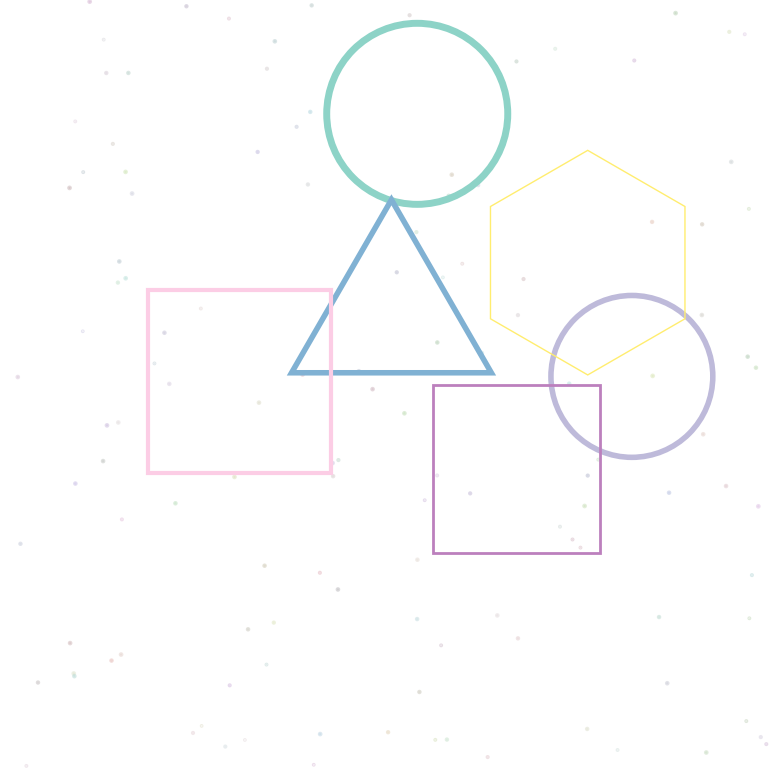[{"shape": "circle", "thickness": 2.5, "radius": 0.59, "center": [0.542, 0.852]}, {"shape": "circle", "thickness": 2, "radius": 0.53, "center": [0.821, 0.511]}, {"shape": "triangle", "thickness": 2, "radius": 0.75, "center": [0.508, 0.591]}, {"shape": "square", "thickness": 1.5, "radius": 0.59, "center": [0.311, 0.504]}, {"shape": "square", "thickness": 1, "radius": 0.54, "center": [0.671, 0.391]}, {"shape": "hexagon", "thickness": 0.5, "radius": 0.73, "center": [0.763, 0.659]}]